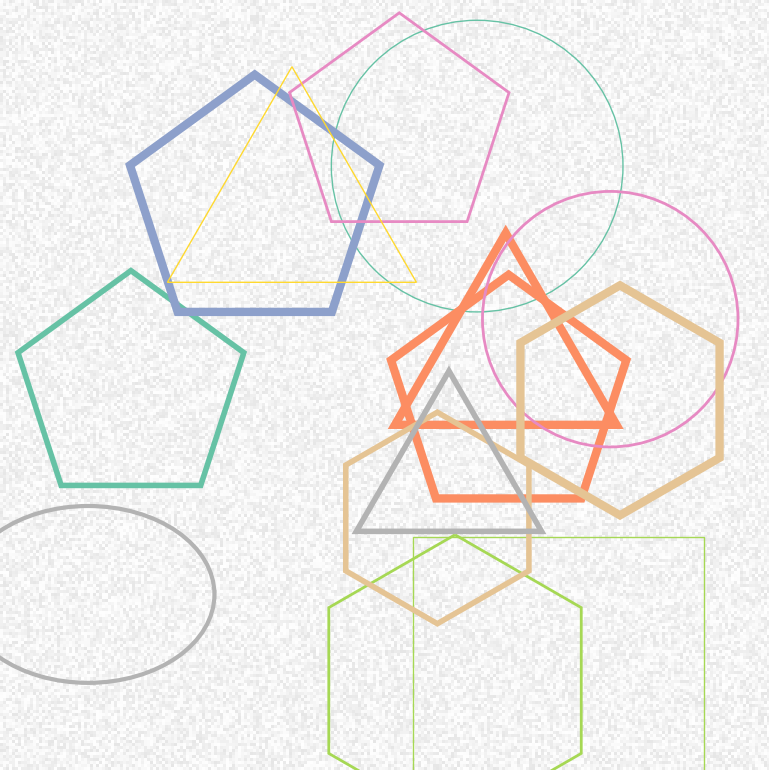[{"shape": "circle", "thickness": 0.5, "radius": 0.95, "center": [0.62, 0.784]}, {"shape": "pentagon", "thickness": 2, "radius": 0.77, "center": [0.17, 0.494]}, {"shape": "pentagon", "thickness": 3, "radius": 0.8, "center": [0.661, 0.483]}, {"shape": "triangle", "thickness": 3, "radius": 0.83, "center": [0.657, 0.531]}, {"shape": "pentagon", "thickness": 3, "radius": 0.85, "center": [0.331, 0.733]}, {"shape": "circle", "thickness": 1, "radius": 0.83, "center": [0.793, 0.585]}, {"shape": "pentagon", "thickness": 1, "radius": 0.75, "center": [0.519, 0.833]}, {"shape": "hexagon", "thickness": 1, "radius": 0.95, "center": [0.591, 0.116]}, {"shape": "square", "thickness": 0.5, "radius": 0.94, "center": [0.725, 0.114]}, {"shape": "triangle", "thickness": 0.5, "radius": 0.93, "center": [0.379, 0.727]}, {"shape": "hexagon", "thickness": 3, "radius": 0.75, "center": [0.805, 0.48]}, {"shape": "hexagon", "thickness": 2, "radius": 0.69, "center": [0.568, 0.327]}, {"shape": "oval", "thickness": 1.5, "radius": 0.82, "center": [0.114, 0.228]}, {"shape": "triangle", "thickness": 2, "radius": 0.69, "center": [0.583, 0.379]}]